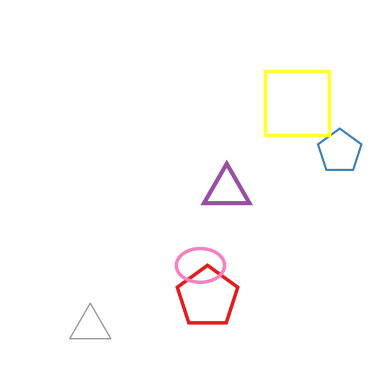[{"shape": "pentagon", "thickness": 2.5, "radius": 0.41, "center": [0.539, 0.228]}, {"shape": "pentagon", "thickness": 1.5, "radius": 0.3, "center": [0.882, 0.607]}, {"shape": "triangle", "thickness": 3, "radius": 0.34, "center": [0.589, 0.506]}, {"shape": "square", "thickness": 2.5, "radius": 0.41, "center": [0.772, 0.732]}, {"shape": "oval", "thickness": 2.5, "radius": 0.31, "center": [0.521, 0.311]}, {"shape": "triangle", "thickness": 1, "radius": 0.31, "center": [0.234, 0.151]}]